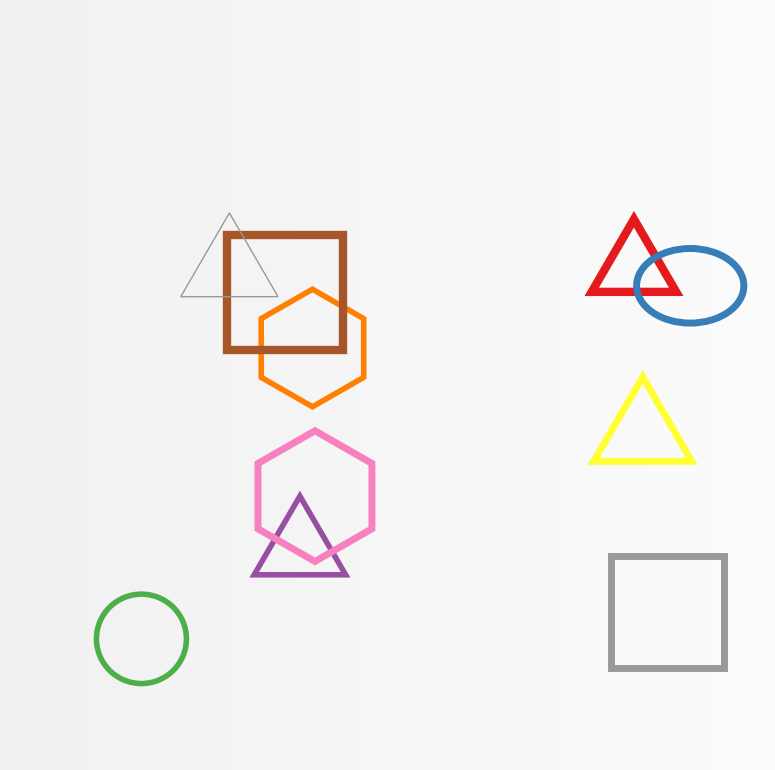[{"shape": "triangle", "thickness": 3, "radius": 0.31, "center": [0.818, 0.652]}, {"shape": "oval", "thickness": 2.5, "radius": 0.35, "center": [0.891, 0.629]}, {"shape": "circle", "thickness": 2, "radius": 0.29, "center": [0.182, 0.17]}, {"shape": "triangle", "thickness": 2, "radius": 0.34, "center": [0.387, 0.288]}, {"shape": "hexagon", "thickness": 2, "radius": 0.38, "center": [0.403, 0.548]}, {"shape": "triangle", "thickness": 2.5, "radius": 0.37, "center": [0.829, 0.437]}, {"shape": "square", "thickness": 3, "radius": 0.37, "center": [0.368, 0.62]}, {"shape": "hexagon", "thickness": 2.5, "radius": 0.42, "center": [0.406, 0.356]}, {"shape": "triangle", "thickness": 0.5, "radius": 0.36, "center": [0.296, 0.651]}, {"shape": "square", "thickness": 2.5, "radius": 0.36, "center": [0.861, 0.205]}]